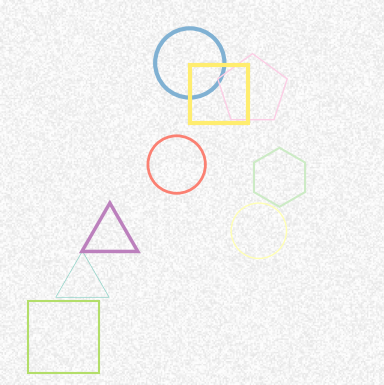[{"shape": "triangle", "thickness": 0.5, "radius": 0.4, "center": [0.214, 0.268]}, {"shape": "circle", "thickness": 1, "radius": 0.36, "center": [0.672, 0.401]}, {"shape": "circle", "thickness": 2, "radius": 0.37, "center": [0.459, 0.573]}, {"shape": "circle", "thickness": 3, "radius": 0.45, "center": [0.493, 0.836]}, {"shape": "square", "thickness": 1.5, "radius": 0.46, "center": [0.166, 0.125]}, {"shape": "pentagon", "thickness": 1, "radius": 0.47, "center": [0.656, 0.766]}, {"shape": "triangle", "thickness": 2.5, "radius": 0.42, "center": [0.285, 0.389]}, {"shape": "hexagon", "thickness": 1.5, "radius": 0.38, "center": [0.726, 0.539]}, {"shape": "square", "thickness": 3, "radius": 0.38, "center": [0.569, 0.756]}]